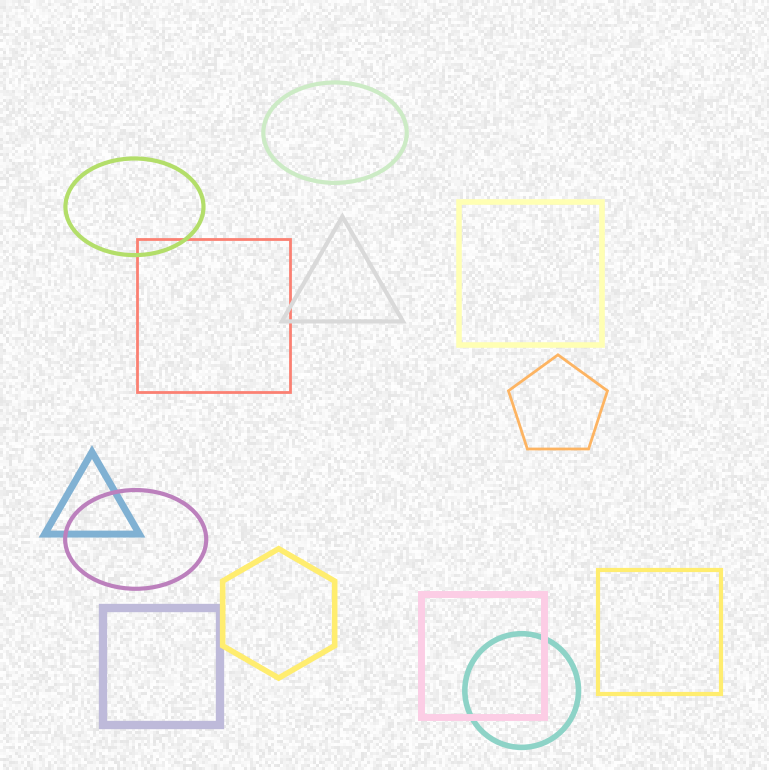[{"shape": "circle", "thickness": 2, "radius": 0.37, "center": [0.677, 0.103]}, {"shape": "square", "thickness": 2, "radius": 0.47, "center": [0.689, 0.645]}, {"shape": "square", "thickness": 3, "radius": 0.38, "center": [0.21, 0.134]}, {"shape": "square", "thickness": 1, "radius": 0.5, "center": [0.278, 0.591]}, {"shape": "triangle", "thickness": 2.5, "radius": 0.35, "center": [0.119, 0.342]}, {"shape": "pentagon", "thickness": 1, "radius": 0.34, "center": [0.725, 0.472]}, {"shape": "oval", "thickness": 1.5, "radius": 0.45, "center": [0.175, 0.731]}, {"shape": "square", "thickness": 2.5, "radius": 0.4, "center": [0.627, 0.149]}, {"shape": "triangle", "thickness": 1.5, "radius": 0.45, "center": [0.445, 0.628]}, {"shape": "oval", "thickness": 1.5, "radius": 0.46, "center": [0.176, 0.299]}, {"shape": "oval", "thickness": 1.5, "radius": 0.47, "center": [0.435, 0.828]}, {"shape": "hexagon", "thickness": 2, "radius": 0.42, "center": [0.362, 0.203]}, {"shape": "square", "thickness": 1.5, "radius": 0.4, "center": [0.856, 0.179]}]